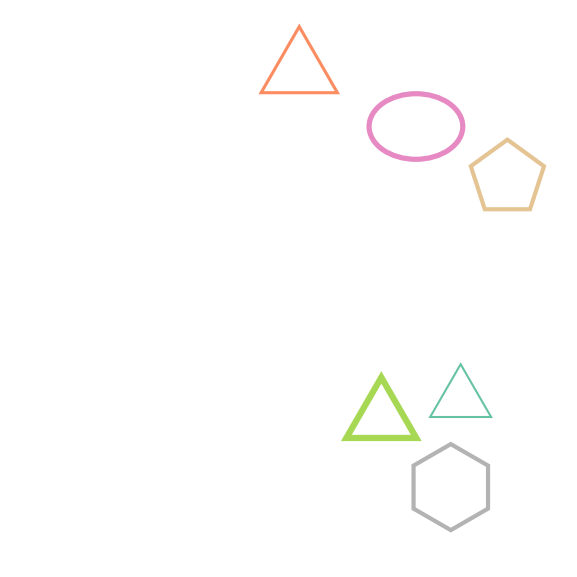[{"shape": "triangle", "thickness": 1, "radius": 0.3, "center": [0.798, 0.308]}, {"shape": "triangle", "thickness": 1.5, "radius": 0.38, "center": [0.518, 0.877]}, {"shape": "oval", "thickness": 2.5, "radius": 0.41, "center": [0.72, 0.78]}, {"shape": "triangle", "thickness": 3, "radius": 0.35, "center": [0.66, 0.276]}, {"shape": "pentagon", "thickness": 2, "radius": 0.33, "center": [0.879, 0.691]}, {"shape": "hexagon", "thickness": 2, "radius": 0.37, "center": [0.781, 0.156]}]